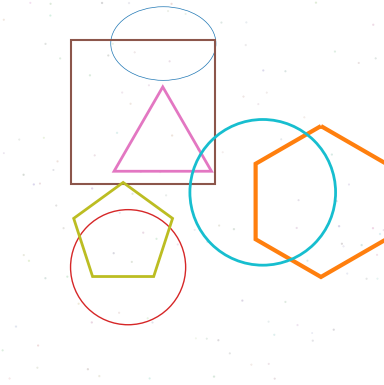[{"shape": "oval", "thickness": 0.5, "radius": 0.68, "center": [0.424, 0.887]}, {"shape": "hexagon", "thickness": 3, "radius": 0.98, "center": [0.834, 0.477]}, {"shape": "circle", "thickness": 1, "radius": 0.75, "center": [0.333, 0.306]}, {"shape": "square", "thickness": 1.5, "radius": 0.94, "center": [0.37, 0.71]}, {"shape": "triangle", "thickness": 2, "radius": 0.73, "center": [0.423, 0.628]}, {"shape": "pentagon", "thickness": 2, "radius": 0.68, "center": [0.32, 0.391]}, {"shape": "circle", "thickness": 2, "radius": 0.95, "center": [0.682, 0.5]}]